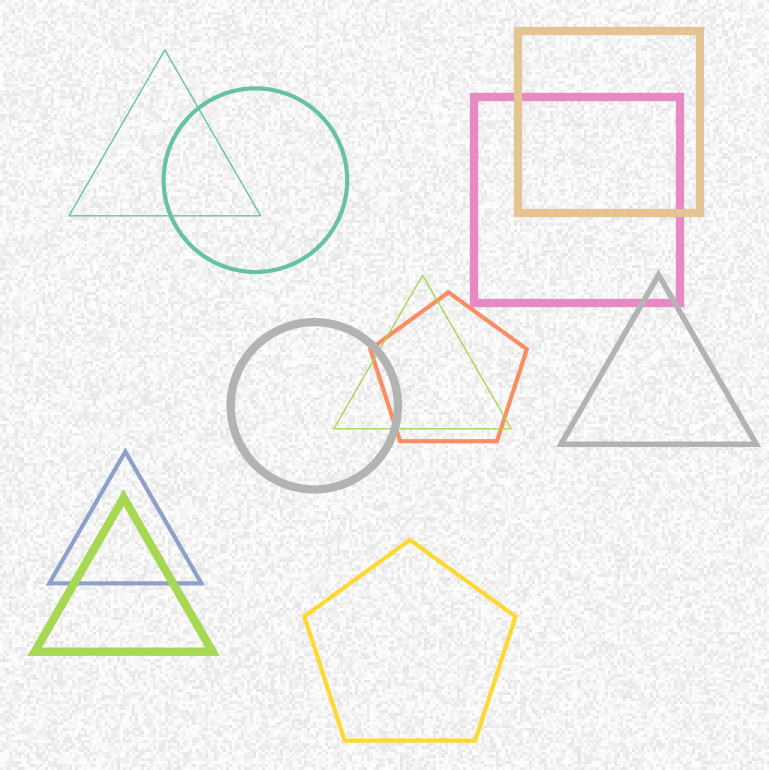[{"shape": "circle", "thickness": 1.5, "radius": 0.6, "center": [0.332, 0.766]}, {"shape": "triangle", "thickness": 0.5, "radius": 0.72, "center": [0.214, 0.792]}, {"shape": "pentagon", "thickness": 1.5, "radius": 0.53, "center": [0.583, 0.513]}, {"shape": "triangle", "thickness": 1.5, "radius": 0.57, "center": [0.163, 0.299]}, {"shape": "square", "thickness": 3, "radius": 0.67, "center": [0.749, 0.74]}, {"shape": "triangle", "thickness": 0.5, "radius": 0.66, "center": [0.549, 0.51]}, {"shape": "triangle", "thickness": 3, "radius": 0.67, "center": [0.161, 0.22]}, {"shape": "pentagon", "thickness": 1.5, "radius": 0.72, "center": [0.532, 0.155]}, {"shape": "square", "thickness": 3, "radius": 0.59, "center": [0.791, 0.842]}, {"shape": "triangle", "thickness": 2, "radius": 0.73, "center": [0.855, 0.496]}, {"shape": "circle", "thickness": 3, "radius": 0.54, "center": [0.408, 0.473]}]